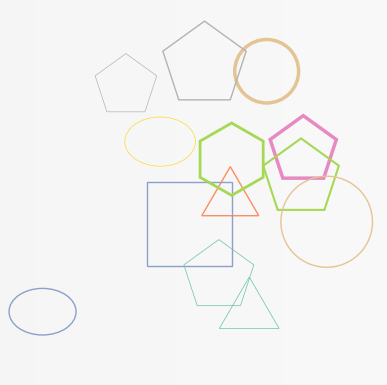[{"shape": "pentagon", "thickness": 0.5, "radius": 0.47, "center": [0.565, 0.283]}, {"shape": "triangle", "thickness": 0.5, "radius": 0.45, "center": [0.643, 0.191]}, {"shape": "triangle", "thickness": 1, "radius": 0.42, "center": [0.594, 0.482]}, {"shape": "oval", "thickness": 1, "radius": 0.43, "center": [0.11, 0.19]}, {"shape": "square", "thickness": 1, "radius": 0.55, "center": [0.489, 0.418]}, {"shape": "pentagon", "thickness": 2.5, "radius": 0.45, "center": [0.783, 0.61]}, {"shape": "hexagon", "thickness": 2, "radius": 0.47, "center": [0.598, 0.586]}, {"shape": "pentagon", "thickness": 1.5, "radius": 0.51, "center": [0.777, 0.538]}, {"shape": "oval", "thickness": 0.5, "radius": 0.46, "center": [0.413, 0.632]}, {"shape": "circle", "thickness": 1, "radius": 0.59, "center": [0.843, 0.424]}, {"shape": "circle", "thickness": 2.5, "radius": 0.41, "center": [0.688, 0.815]}, {"shape": "pentagon", "thickness": 1, "radius": 0.57, "center": [0.528, 0.832]}, {"shape": "pentagon", "thickness": 0.5, "radius": 0.42, "center": [0.325, 0.777]}]